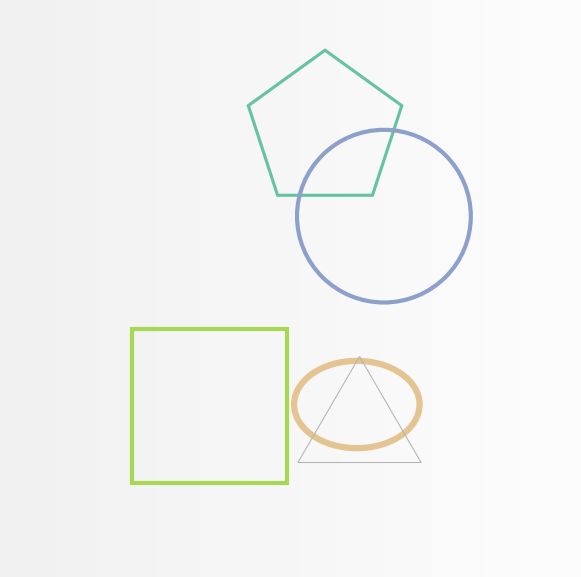[{"shape": "pentagon", "thickness": 1.5, "radius": 0.69, "center": [0.559, 0.773]}, {"shape": "circle", "thickness": 2, "radius": 0.75, "center": [0.661, 0.625]}, {"shape": "square", "thickness": 2, "radius": 0.67, "center": [0.36, 0.296]}, {"shape": "oval", "thickness": 3, "radius": 0.54, "center": [0.614, 0.299]}, {"shape": "triangle", "thickness": 0.5, "radius": 0.61, "center": [0.619, 0.259]}]